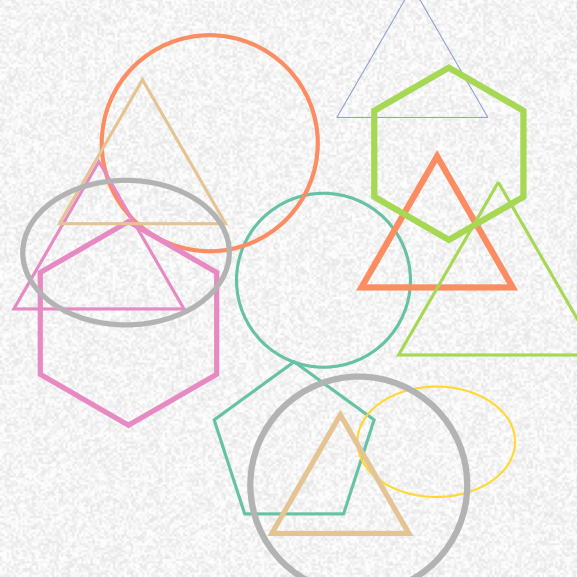[{"shape": "circle", "thickness": 1.5, "radius": 0.75, "center": [0.56, 0.514]}, {"shape": "pentagon", "thickness": 1.5, "radius": 0.73, "center": [0.509, 0.227]}, {"shape": "triangle", "thickness": 3, "radius": 0.76, "center": [0.757, 0.577]}, {"shape": "circle", "thickness": 2, "radius": 0.94, "center": [0.363, 0.751]}, {"shape": "triangle", "thickness": 0.5, "radius": 0.75, "center": [0.714, 0.871]}, {"shape": "hexagon", "thickness": 2.5, "radius": 0.88, "center": [0.222, 0.439]}, {"shape": "triangle", "thickness": 1.5, "radius": 0.85, "center": [0.171, 0.549]}, {"shape": "triangle", "thickness": 1.5, "radius": 1.0, "center": [0.863, 0.484]}, {"shape": "hexagon", "thickness": 3, "radius": 0.75, "center": [0.777, 0.733]}, {"shape": "oval", "thickness": 1, "radius": 0.68, "center": [0.755, 0.234]}, {"shape": "triangle", "thickness": 2.5, "radius": 0.68, "center": [0.589, 0.144]}, {"shape": "triangle", "thickness": 1.5, "radius": 0.83, "center": [0.247, 0.695]}, {"shape": "circle", "thickness": 3, "radius": 0.94, "center": [0.621, 0.159]}, {"shape": "oval", "thickness": 2.5, "radius": 0.89, "center": [0.218, 0.562]}]